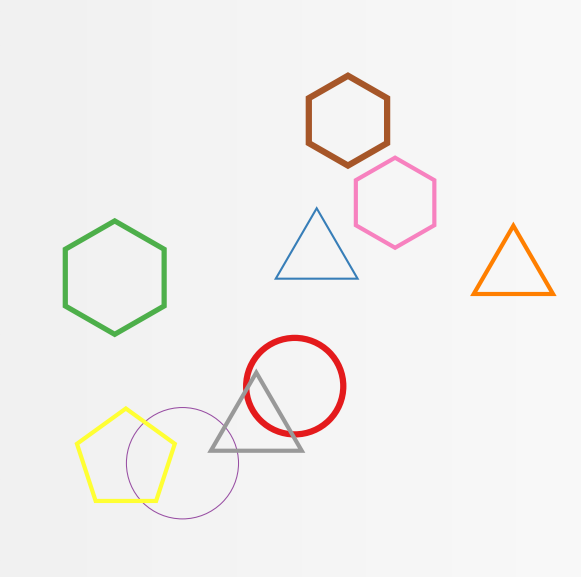[{"shape": "circle", "thickness": 3, "radius": 0.42, "center": [0.507, 0.33]}, {"shape": "triangle", "thickness": 1, "radius": 0.41, "center": [0.545, 0.557]}, {"shape": "hexagon", "thickness": 2.5, "radius": 0.49, "center": [0.197, 0.518]}, {"shape": "circle", "thickness": 0.5, "radius": 0.48, "center": [0.314, 0.197]}, {"shape": "triangle", "thickness": 2, "radius": 0.39, "center": [0.883, 0.529]}, {"shape": "pentagon", "thickness": 2, "radius": 0.44, "center": [0.217, 0.203]}, {"shape": "hexagon", "thickness": 3, "radius": 0.39, "center": [0.599, 0.79]}, {"shape": "hexagon", "thickness": 2, "radius": 0.39, "center": [0.68, 0.648]}, {"shape": "triangle", "thickness": 2, "radius": 0.45, "center": [0.441, 0.264]}]